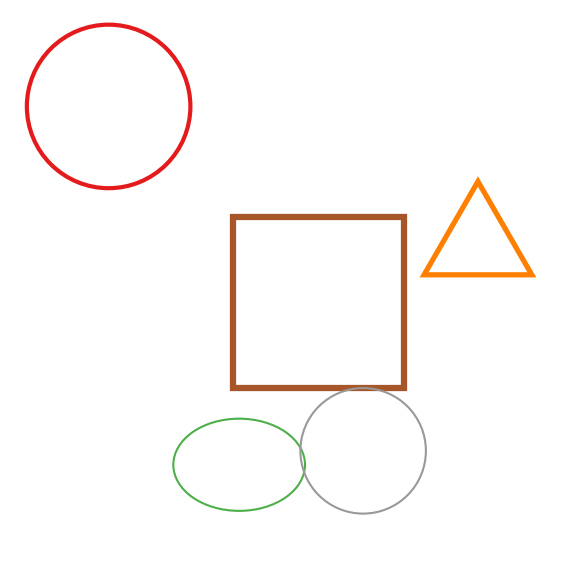[{"shape": "circle", "thickness": 2, "radius": 0.71, "center": [0.188, 0.815]}, {"shape": "oval", "thickness": 1, "radius": 0.57, "center": [0.414, 0.194]}, {"shape": "triangle", "thickness": 2.5, "radius": 0.54, "center": [0.828, 0.577]}, {"shape": "square", "thickness": 3, "radius": 0.74, "center": [0.552, 0.476]}, {"shape": "circle", "thickness": 1, "radius": 0.54, "center": [0.629, 0.218]}]